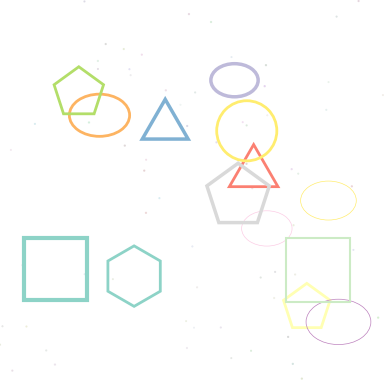[{"shape": "hexagon", "thickness": 2, "radius": 0.39, "center": [0.348, 0.283]}, {"shape": "square", "thickness": 3, "radius": 0.41, "center": [0.144, 0.301]}, {"shape": "pentagon", "thickness": 2, "radius": 0.32, "center": [0.797, 0.2]}, {"shape": "oval", "thickness": 2.5, "radius": 0.31, "center": [0.609, 0.792]}, {"shape": "triangle", "thickness": 2, "radius": 0.36, "center": [0.659, 0.552]}, {"shape": "triangle", "thickness": 2.5, "radius": 0.34, "center": [0.429, 0.673]}, {"shape": "oval", "thickness": 2, "radius": 0.39, "center": [0.258, 0.701]}, {"shape": "pentagon", "thickness": 2, "radius": 0.34, "center": [0.205, 0.759]}, {"shape": "oval", "thickness": 0.5, "radius": 0.33, "center": [0.693, 0.407]}, {"shape": "pentagon", "thickness": 2.5, "radius": 0.43, "center": [0.618, 0.491]}, {"shape": "oval", "thickness": 0.5, "radius": 0.42, "center": [0.879, 0.164]}, {"shape": "square", "thickness": 1.5, "radius": 0.42, "center": [0.826, 0.298]}, {"shape": "circle", "thickness": 2, "radius": 0.39, "center": [0.641, 0.66]}, {"shape": "oval", "thickness": 0.5, "radius": 0.36, "center": [0.853, 0.479]}]